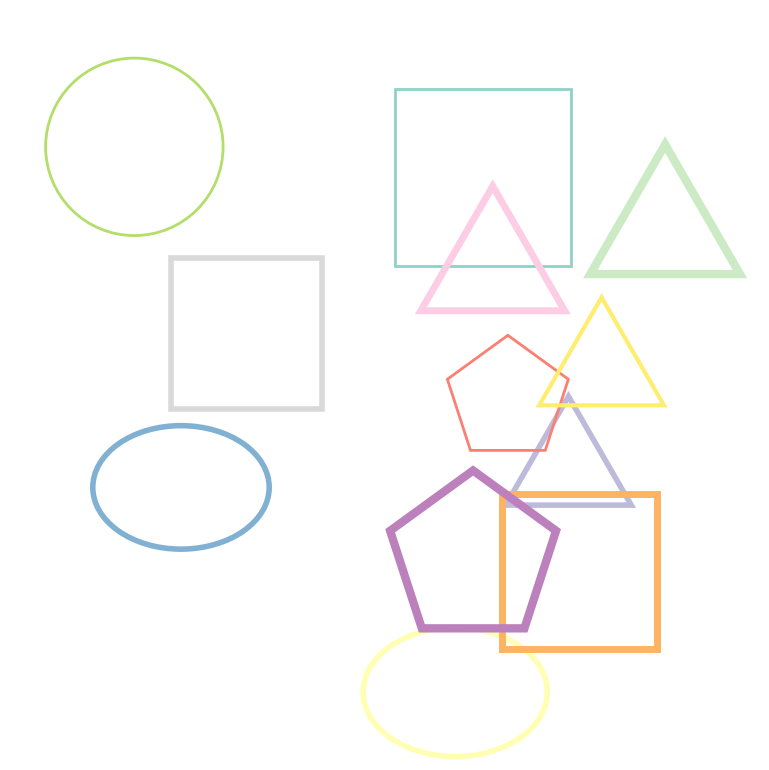[{"shape": "square", "thickness": 1, "radius": 0.57, "center": [0.627, 0.769]}, {"shape": "oval", "thickness": 2, "radius": 0.6, "center": [0.591, 0.101]}, {"shape": "triangle", "thickness": 2, "radius": 0.47, "center": [0.738, 0.391]}, {"shape": "pentagon", "thickness": 1, "radius": 0.41, "center": [0.66, 0.482]}, {"shape": "oval", "thickness": 2, "radius": 0.57, "center": [0.235, 0.367]}, {"shape": "square", "thickness": 2.5, "radius": 0.5, "center": [0.752, 0.258]}, {"shape": "circle", "thickness": 1, "radius": 0.58, "center": [0.174, 0.809]}, {"shape": "triangle", "thickness": 2.5, "radius": 0.54, "center": [0.64, 0.65]}, {"shape": "square", "thickness": 2, "radius": 0.49, "center": [0.32, 0.567]}, {"shape": "pentagon", "thickness": 3, "radius": 0.57, "center": [0.614, 0.276]}, {"shape": "triangle", "thickness": 3, "radius": 0.56, "center": [0.864, 0.7]}, {"shape": "triangle", "thickness": 1.5, "radius": 0.47, "center": [0.781, 0.52]}]